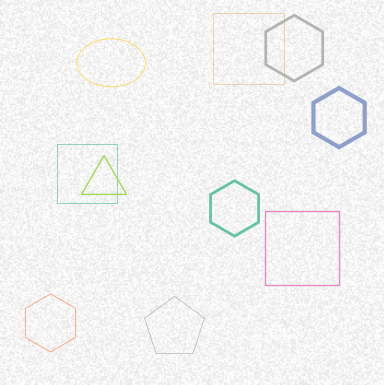[{"shape": "square", "thickness": 0.5, "radius": 0.38, "center": [0.226, 0.55]}, {"shape": "hexagon", "thickness": 2, "radius": 0.36, "center": [0.609, 0.459]}, {"shape": "hexagon", "thickness": 0.5, "radius": 0.38, "center": [0.131, 0.161]}, {"shape": "hexagon", "thickness": 3, "radius": 0.38, "center": [0.881, 0.695]}, {"shape": "square", "thickness": 1, "radius": 0.48, "center": [0.785, 0.355]}, {"shape": "triangle", "thickness": 1, "radius": 0.34, "center": [0.27, 0.529]}, {"shape": "oval", "thickness": 0.5, "radius": 0.45, "center": [0.289, 0.837]}, {"shape": "square", "thickness": 0.5, "radius": 0.46, "center": [0.645, 0.874]}, {"shape": "pentagon", "thickness": 0.5, "radius": 0.41, "center": [0.453, 0.148]}, {"shape": "hexagon", "thickness": 2, "radius": 0.43, "center": [0.764, 0.875]}]